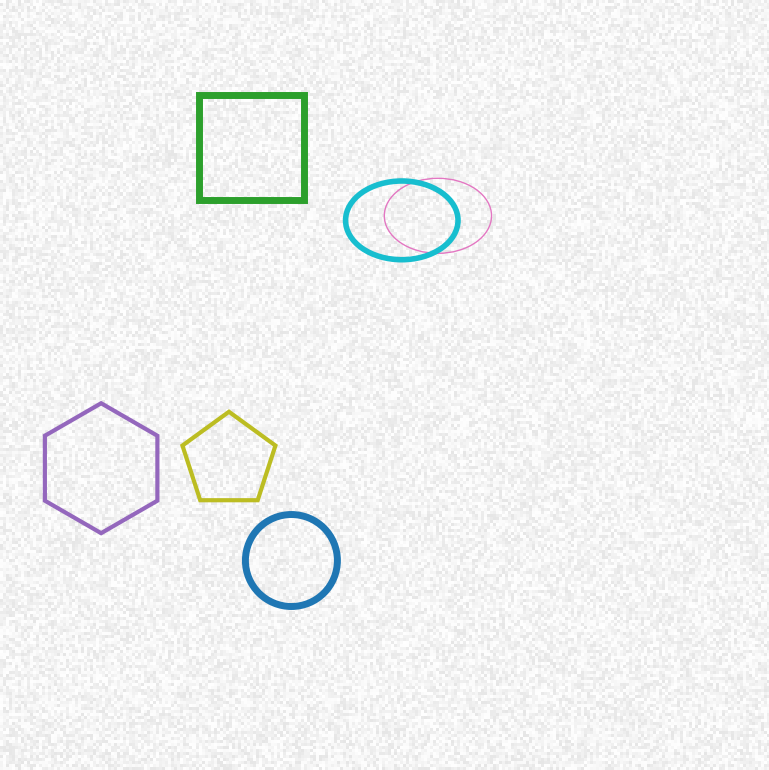[{"shape": "circle", "thickness": 2.5, "radius": 0.3, "center": [0.378, 0.272]}, {"shape": "square", "thickness": 2.5, "radius": 0.34, "center": [0.326, 0.809]}, {"shape": "hexagon", "thickness": 1.5, "radius": 0.42, "center": [0.131, 0.392]}, {"shape": "oval", "thickness": 0.5, "radius": 0.35, "center": [0.569, 0.72]}, {"shape": "pentagon", "thickness": 1.5, "radius": 0.32, "center": [0.297, 0.402]}, {"shape": "oval", "thickness": 2, "radius": 0.37, "center": [0.522, 0.714]}]